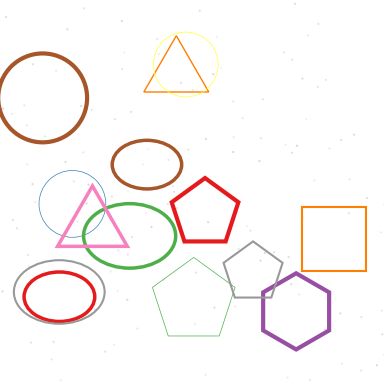[{"shape": "oval", "thickness": 2.5, "radius": 0.46, "center": [0.154, 0.229]}, {"shape": "pentagon", "thickness": 3, "radius": 0.46, "center": [0.533, 0.447]}, {"shape": "circle", "thickness": 0.5, "radius": 0.43, "center": [0.188, 0.47]}, {"shape": "oval", "thickness": 2.5, "radius": 0.6, "center": [0.337, 0.387]}, {"shape": "pentagon", "thickness": 0.5, "radius": 0.56, "center": [0.503, 0.219]}, {"shape": "hexagon", "thickness": 3, "radius": 0.49, "center": [0.769, 0.191]}, {"shape": "square", "thickness": 1.5, "radius": 0.42, "center": [0.867, 0.38]}, {"shape": "triangle", "thickness": 1, "radius": 0.49, "center": [0.458, 0.81]}, {"shape": "circle", "thickness": 0.5, "radius": 0.42, "center": [0.482, 0.832]}, {"shape": "oval", "thickness": 2.5, "radius": 0.45, "center": [0.382, 0.572]}, {"shape": "circle", "thickness": 3, "radius": 0.58, "center": [0.111, 0.746]}, {"shape": "triangle", "thickness": 2.5, "radius": 0.52, "center": [0.24, 0.412]}, {"shape": "oval", "thickness": 1.5, "radius": 0.59, "center": [0.154, 0.242]}, {"shape": "pentagon", "thickness": 1.5, "radius": 0.4, "center": [0.657, 0.292]}]